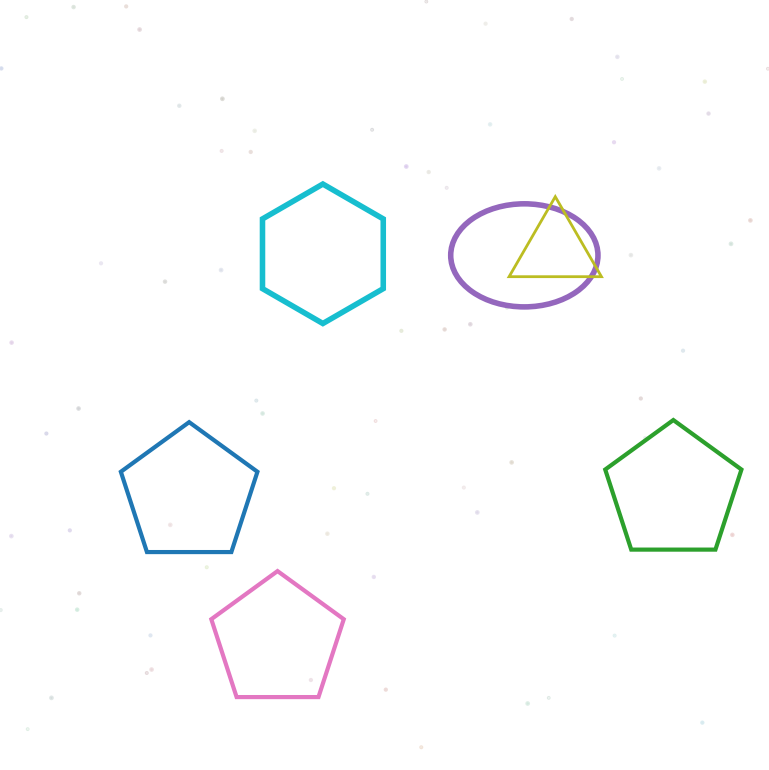[{"shape": "pentagon", "thickness": 1.5, "radius": 0.47, "center": [0.246, 0.358]}, {"shape": "pentagon", "thickness": 1.5, "radius": 0.47, "center": [0.874, 0.361]}, {"shape": "oval", "thickness": 2, "radius": 0.48, "center": [0.681, 0.668]}, {"shape": "pentagon", "thickness": 1.5, "radius": 0.45, "center": [0.36, 0.168]}, {"shape": "triangle", "thickness": 1, "radius": 0.35, "center": [0.721, 0.675]}, {"shape": "hexagon", "thickness": 2, "radius": 0.45, "center": [0.419, 0.67]}]